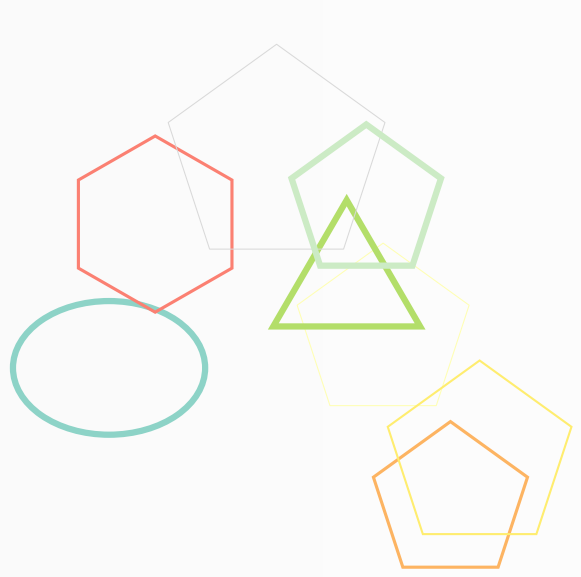[{"shape": "oval", "thickness": 3, "radius": 0.83, "center": [0.188, 0.362]}, {"shape": "pentagon", "thickness": 0.5, "radius": 0.78, "center": [0.659, 0.423]}, {"shape": "hexagon", "thickness": 1.5, "radius": 0.76, "center": [0.267, 0.611]}, {"shape": "pentagon", "thickness": 1.5, "radius": 0.7, "center": [0.775, 0.13]}, {"shape": "triangle", "thickness": 3, "radius": 0.73, "center": [0.596, 0.507]}, {"shape": "pentagon", "thickness": 0.5, "radius": 0.98, "center": [0.476, 0.726]}, {"shape": "pentagon", "thickness": 3, "radius": 0.68, "center": [0.63, 0.648]}, {"shape": "pentagon", "thickness": 1, "radius": 0.83, "center": [0.825, 0.209]}]